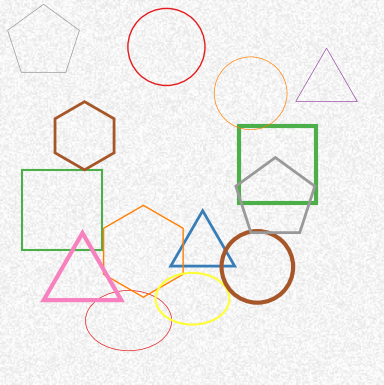[{"shape": "circle", "thickness": 1, "radius": 0.5, "center": [0.432, 0.878]}, {"shape": "oval", "thickness": 0.5, "radius": 0.56, "center": [0.334, 0.167]}, {"shape": "triangle", "thickness": 2, "radius": 0.48, "center": [0.526, 0.357]}, {"shape": "square", "thickness": 1.5, "radius": 0.52, "center": [0.161, 0.454]}, {"shape": "square", "thickness": 3, "radius": 0.5, "center": [0.722, 0.572]}, {"shape": "triangle", "thickness": 0.5, "radius": 0.46, "center": [0.848, 0.782]}, {"shape": "circle", "thickness": 0.5, "radius": 0.47, "center": [0.651, 0.758]}, {"shape": "hexagon", "thickness": 1, "radius": 0.6, "center": [0.372, 0.347]}, {"shape": "oval", "thickness": 1.5, "radius": 0.48, "center": [0.5, 0.224]}, {"shape": "hexagon", "thickness": 2, "radius": 0.44, "center": [0.22, 0.647]}, {"shape": "circle", "thickness": 3, "radius": 0.46, "center": [0.668, 0.307]}, {"shape": "triangle", "thickness": 3, "radius": 0.58, "center": [0.214, 0.279]}, {"shape": "pentagon", "thickness": 0.5, "radius": 0.49, "center": [0.113, 0.891]}, {"shape": "pentagon", "thickness": 2, "radius": 0.54, "center": [0.715, 0.483]}]